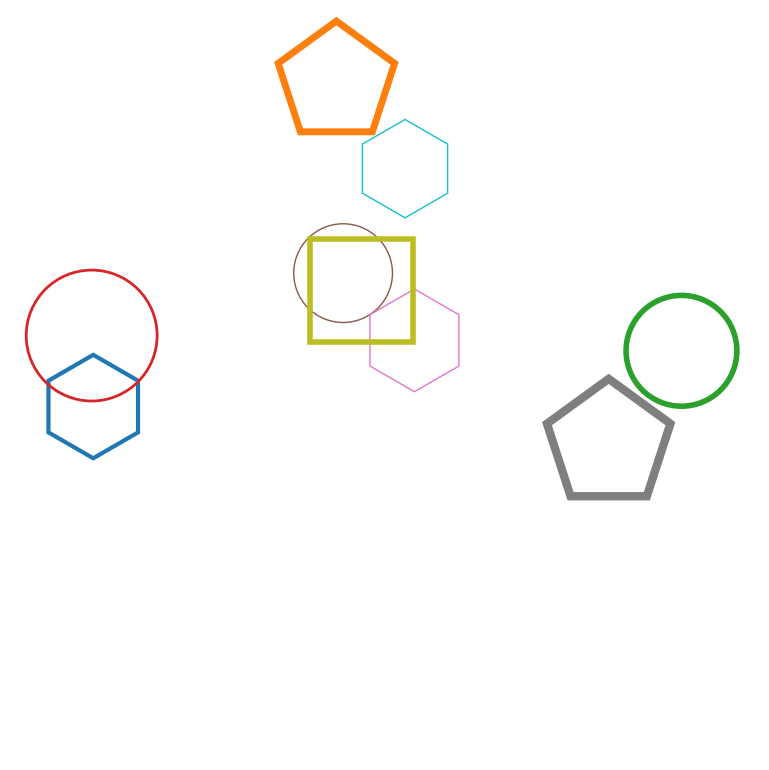[{"shape": "hexagon", "thickness": 1.5, "radius": 0.34, "center": [0.121, 0.472]}, {"shape": "pentagon", "thickness": 2.5, "radius": 0.4, "center": [0.437, 0.893]}, {"shape": "circle", "thickness": 2, "radius": 0.36, "center": [0.885, 0.544]}, {"shape": "circle", "thickness": 1, "radius": 0.43, "center": [0.119, 0.564]}, {"shape": "circle", "thickness": 0.5, "radius": 0.32, "center": [0.446, 0.645]}, {"shape": "hexagon", "thickness": 0.5, "radius": 0.33, "center": [0.538, 0.558]}, {"shape": "pentagon", "thickness": 3, "radius": 0.42, "center": [0.791, 0.424]}, {"shape": "square", "thickness": 2, "radius": 0.34, "center": [0.47, 0.622]}, {"shape": "hexagon", "thickness": 0.5, "radius": 0.32, "center": [0.526, 0.781]}]